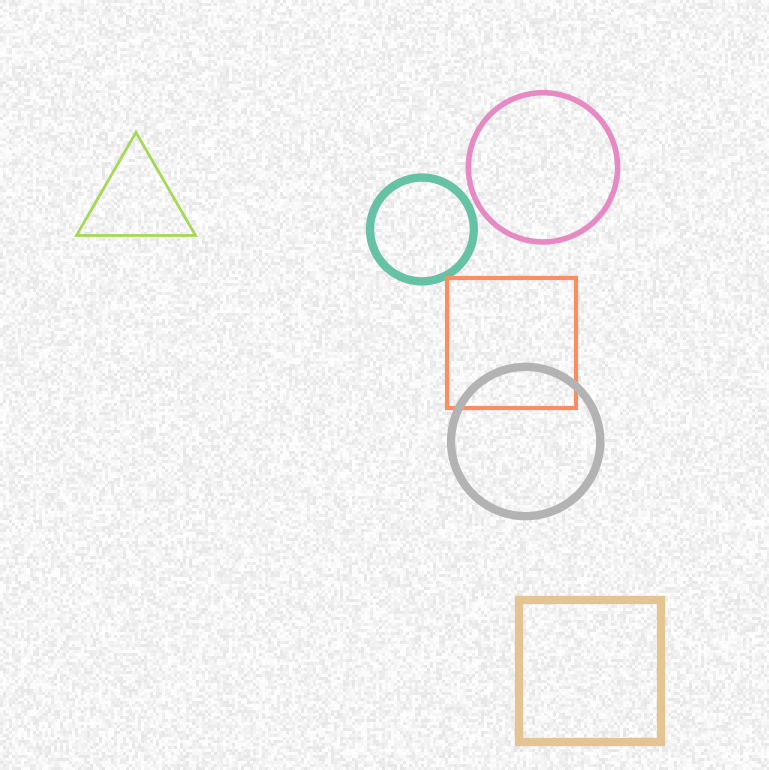[{"shape": "circle", "thickness": 3, "radius": 0.34, "center": [0.548, 0.702]}, {"shape": "square", "thickness": 1.5, "radius": 0.42, "center": [0.664, 0.555]}, {"shape": "circle", "thickness": 2, "radius": 0.48, "center": [0.705, 0.783]}, {"shape": "triangle", "thickness": 1, "radius": 0.45, "center": [0.177, 0.739]}, {"shape": "square", "thickness": 3, "radius": 0.46, "center": [0.766, 0.129]}, {"shape": "circle", "thickness": 3, "radius": 0.48, "center": [0.683, 0.427]}]